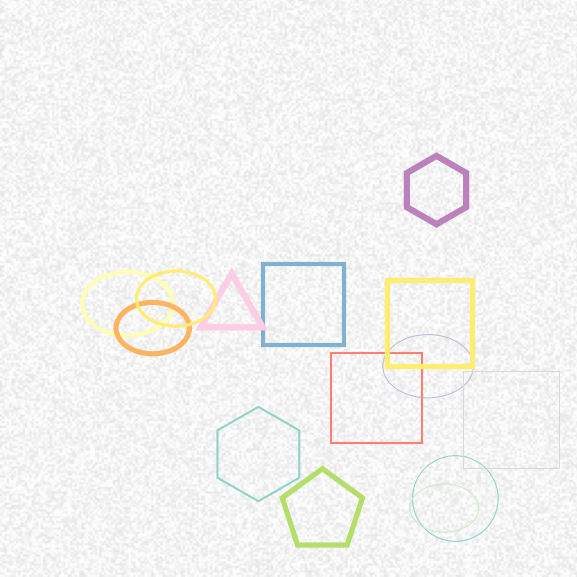[{"shape": "hexagon", "thickness": 1, "radius": 0.41, "center": [0.447, 0.213]}, {"shape": "circle", "thickness": 0.5, "radius": 0.37, "center": [0.788, 0.136]}, {"shape": "oval", "thickness": 2, "radius": 0.39, "center": [0.221, 0.473]}, {"shape": "oval", "thickness": 0.5, "radius": 0.39, "center": [0.741, 0.365]}, {"shape": "square", "thickness": 1, "radius": 0.39, "center": [0.652, 0.31]}, {"shape": "square", "thickness": 2, "radius": 0.35, "center": [0.526, 0.472]}, {"shape": "oval", "thickness": 2.5, "radius": 0.32, "center": [0.265, 0.431]}, {"shape": "pentagon", "thickness": 2.5, "radius": 0.37, "center": [0.558, 0.114]}, {"shape": "triangle", "thickness": 3, "radius": 0.31, "center": [0.401, 0.463]}, {"shape": "square", "thickness": 0.5, "radius": 0.42, "center": [0.885, 0.273]}, {"shape": "hexagon", "thickness": 3, "radius": 0.3, "center": [0.756, 0.67]}, {"shape": "oval", "thickness": 0.5, "radius": 0.3, "center": [0.769, 0.119]}, {"shape": "square", "thickness": 2.5, "radius": 0.37, "center": [0.744, 0.44]}, {"shape": "oval", "thickness": 1.5, "radius": 0.34, "center": [0.305, 0.482]}]